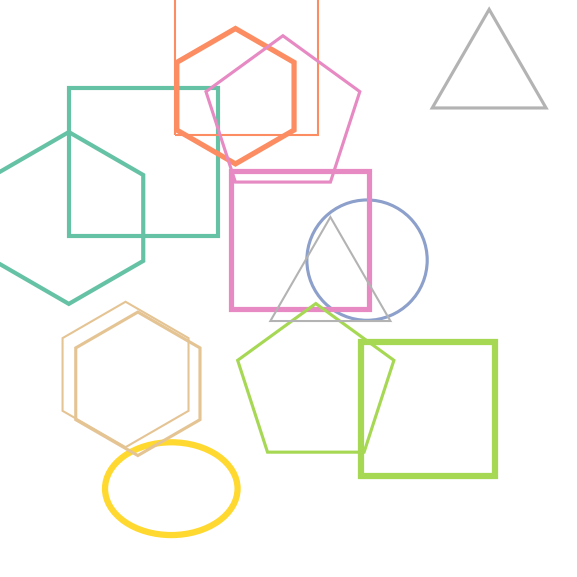[{"shape": "square", "thickness": 2, "radius": 0.64, "center": [0.249, 0.719]}, {"shape": "hexagon", "thickness": 2, "radius": 0.74, "center": [0.119, 0.622]}, {"shape": "hexagon", "thickness": 2.5, "radius": 0.59, "center": [0.408, 0.833]}, {"shape": "square", "thickness": 1, "radius": 0.62, "center": [0.427, 0.889]}, {"shape": "circle", "thickness": 1.5, "radius": 0.52, "center": [0.636, 0.549]}, {"shape": "square", "thickness": 2.5, "radius": 0.6, "center": [0.52, 0.583]}, {"shape": "pentagon", "thickness": 1.5, "radius": 0.7, "center": [0.49, 0.797]}, {"shape": "pentagon", "thickness": 1.5, "radius": 0.71, "center": [0.547, 0.331]}, {"shape": "square", "thickness": 3, "radius": 0.58, "center": [0.741, 0.291]}, {"shape": "oval", "thickness": 3, "radius": 0.57, "center": [0.297, 0.153]}, {"shape": "hexagon", "thickness": 1.5, "radius": 0.62, "center": [0.239, 0.335]}, {"shape": "hexagon", "thickness": 1, "radius": 0.63, "center": [0.217, 0.351]}, {"shape": "triangle", "thickness": 1.5, "radius": 0.57, "center": [0.847, 0.869]}, {"shape": "triangle", "thickness": 1, "radius": 0.6, "center": [0.572, 0.503]}]